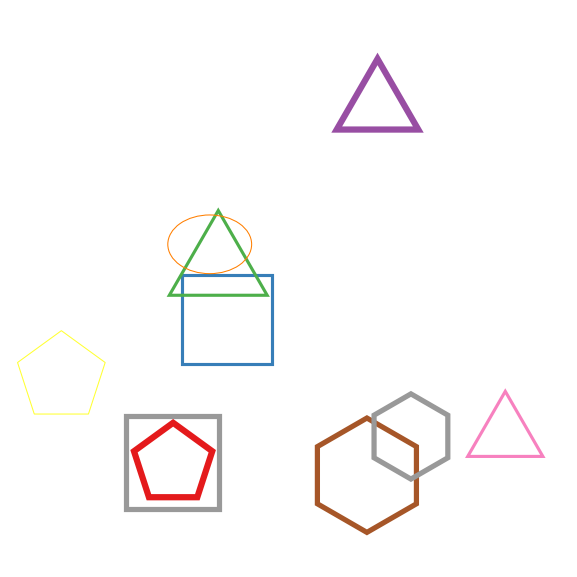[{"shape": "pentagon", "thickness": 3, "radius": 0.36, "center": [0.3, 0.196]}, {"shape": "square", "thickness": 1.5, "radius": 0.39, "center": [0.393, 0.446]}, {"shape": "triangle", "thickness": 1.5, "radius": 0.49, "center": [0.378, 0.537]}, {"shape": "triangle", "thickness": 3, "radius": 0.41, "center": [0.654, 0.816]}, {"shape": "oval", "thickness": 0.5, "radius": 0.36, "center": [0.363, 0.576]}, {"shape": "pentagon", "thickness": 0.5, "radius": 0.4, "center": [0.106, 0.347]}, {"shape": "hexagon", "thickness": 2.5, "radius": 0.5, "center": [0.635, 0.176]}, {"shape": "triangle", "thickness": 1.5, "radius": 0.38, "center": [0.875, 0.246]}, {"shape": "square", "thickness": 2.5, "radius": 0.4, "center": [0.299, 0.198]}, {"shape": "hexagon", "thickness": 2.5, "radius": 0.37, "center": [0.712, 0.243]}]